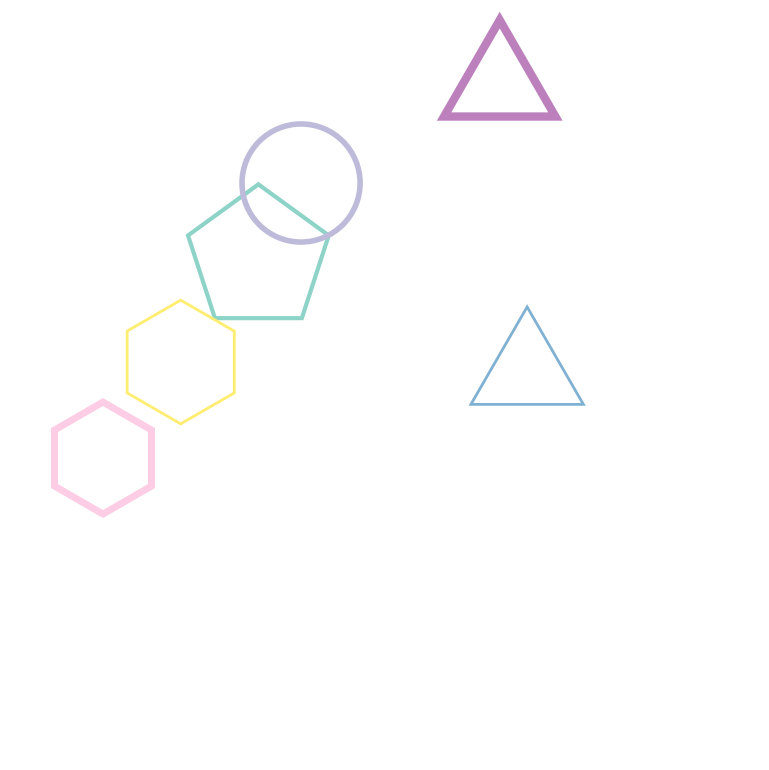[{"shape": "pentagon", "thickness": 1.5, "radius": 0.48, "center": [0.336, 0.665]}, {"shape": "circle", "thickness": 2, "radius": 0.38, "center": [0.391, 0.762]}, {"shape": "triangle", "thickness": 1, "radius": 0.42, "center": [0.685, 0.517]}, {"shape": "hexagon", "thickness": 2.5, "radius": 0.36, "center": [0.134, 0.405]}, {"shape": "triangle", "thickness": 3, "radius": 0.42, "center": [0.649, 0.89]}, {"shape": "hexagon", "thickness": 1, "radius": 0.4, "center": [0.235, 0.53]}]